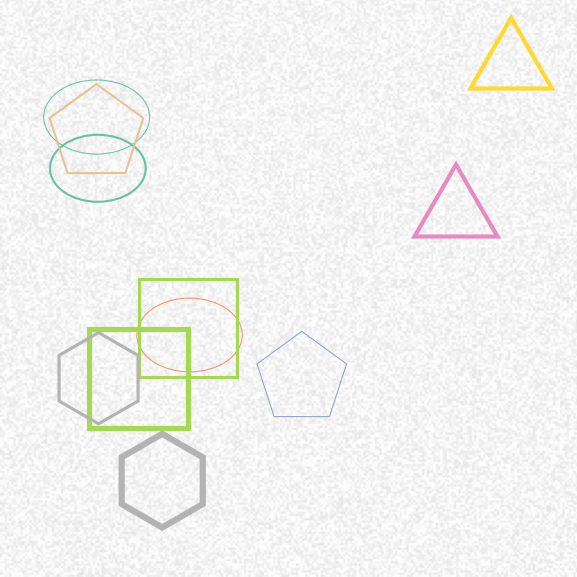[{"shape": "oval", "thickness": 1, "radius": 0.41, "center": [0.169, 0.708]}, {"shape": "oval", "thickness": 0.5, "radius": 0.46, "center": [0.167, 0.796]}, {"shape": "oval", "thickness": 0.5, "radius": 0.46, "center": [0.328, 0.419]}, {"shape": "pentagon", "thickness": 0.5, "radius": 0.41, "center": [0.523, 0.344]}, {"shape": "triangle", "thickness": 2, "radius": 0.41, "center": [0.79, 0.631]}, {"shape": "square", "thickness": 1.5, "radius": 0.42, "center": [0.326, 0.431]}, {"shape": "square", "thickness": 2.5, "radius": 0.43, "center": [0.239, 0.344]}, {"shape": "triangle", "thickness": 2, "radius": 0.41, "center": [0.885, 0.887]}, {"shape": "pentagon", "thickness": 1, "radius": 0.43, "center": [0.167, 0.768]}, {"shape": "hexagon", "thickness": 1.5, "radius": 0.39, "center": [0.171, 0.344]}, {"shape": "hexagon", "thickness": 3, "radius": 0.41, "center": [0.281, 0.167]}]